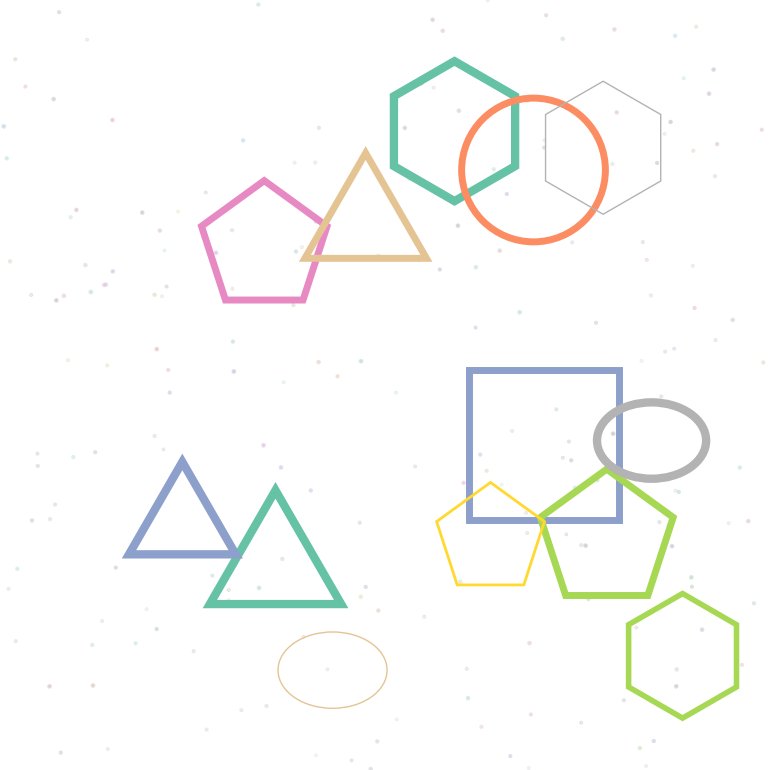[{"shape": "hexagon", "thickness": 3, "radius": 0.45, "center": [0.59, 0.83]}, {"shape": "triangle", "thickness": 3, "radius": 0.49, "center": [0.358, 0.265]}, {"shape": "circle", "thickness": 2.5, "radius": 0.47, "center": [0.693, 0.779]}, {"shape": "triangle", "thickness": 3, "radius": 0.4, "center": [0.237, 0.32]}, {"shape": "square", "thickness": 2.5, "radius": 0.49, "center": [0.707, 0.422]}, {"shape": "pentagon", "thickness": 2.5, "radius": 0.43, "center": [0.343, 0.68]}, {"shape": "pentagon", "thickness": 2.5, "radius": 0.45, "center": [0.788, 0.3]}, {"shape": "hexagon", "thickness": 2, "radius": 0.4, "center": [0.886, 0.148]}, {"shape": "pentagon", "thickness": 1, "radius": 0.37, "center": [0.637, 0.3]}, {"shape": "oval", "thickness": 0.5, "radius": 0.35, "center": [0.432, 0.13]}, {"shape": "triangle", "thickness": 2.5, "radius": 0.46, "center": [0.475, 0.71]}, {"shape": "hexagon", "thickness": 0.5, "radius": 0.43, "center": [0.783, 0.808]}, {"shape": "oval", "thickness": 3, "radius": 0.35, "center": [0.846, 0.428]}]